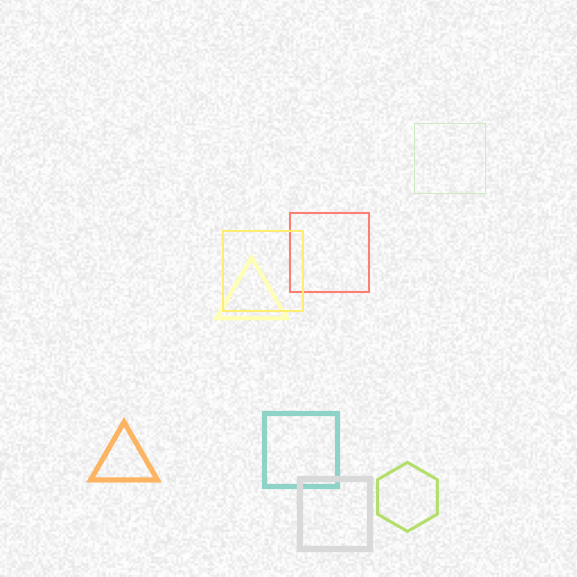[{"shape": "square", "thickness": 2.5, "radius": 0.32, "center": [0.521, 0.221]}, {"shape": "triangle", "thickness": 2, "radius": 0.35, "center": [0.436, 0.483]}, {"shape": "square", "thickness": 1, "radius": 0.34, "center": [0.57, 0.562]}, {"shape": "triangle", "thickness": 2.5, "radius": 0.33, "center": [0.215, 0.202]}, {"shape": "hexagon", "thickness": 1.5, "radius": 0.3, "center": [0.706, 0.139]}, {"shape": "square", "thickness": 3, "radius": 0.3, "center": [0.58, 0.109]}, {"shape": "square", "thickness": 0.5, "radius": 0.3, "center": [0.778, 0.726]}, {"shape": "square", "thickness": 1, "radius": 0.35, "center": [0.455, 0.53]}]